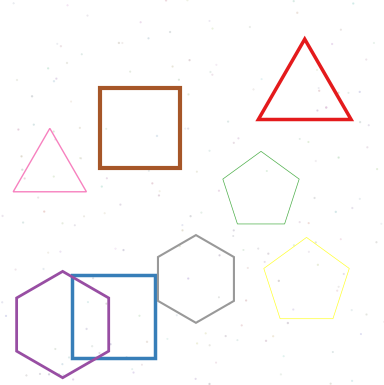[{"shape": "triangle", "thickness": 2.5, "radius": 0.7, "center": [0.791, 0.759]}, {"shape": "square", "thickness": 2.5, "radius": 0.54, "center": [0.295, 0.178]}, {"shape": "pentagon", "thickness": 0.5, "radius": 0.52, "center": [0.678, 0.503]}, {"shape": "hexagon", "thickness": 2, "radius": 0.69, "center": [0.163, 0.157]}, {"shape": "pentagon", "thickness": 0.5, "radius": 0.58, "center": [0.796, 0.267]}, {"shape": "square", "thickness": 3, "radius": 0.52, "center": [0.363, 0.667]}, {"shape": "triangle", "thickness": 1, "radius": 0.55, "center": [0.129, 0.557]}, {"shape": "hexagon", "thickness": 1.5, "radius": 0.57, "center": [0.509, 0.275]}]